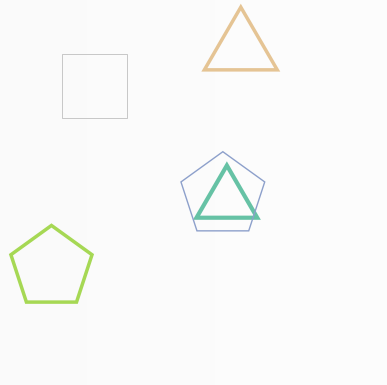[{"shape": "triangle", "thickness": 3, "radius": 0.45, "center": [0.585, 0.48]}, {"shape": "pentagon", "thickness": 1, "radius": 0.57, "center": [0.575, 0.492]}, {"shape": "pentagon", "thickness": 2.5, "radius": 0.55, "center": [0.133, 0.304]}, {"shape": "triangle", "thickness": 2.5, "radius": 0.54, "center": [0.621, 0.873]}, {"shape": "square", "thickness": 0.5, "radius": 0.42, "center": [0.243, 0.777]}]